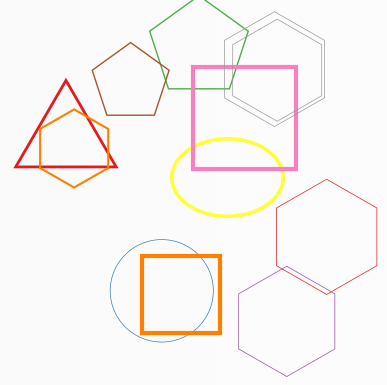[{"shape": "triangle", "thickness": 2, "radius": 0.75, "center": [0.17, 0.641]}, {"shape": "hexagon", "thickness": 0.5, "radius": 0.75, "center": [0.843, 0.385]}, {"shape": "circle", "thickness": 0.5, "radius": 0.67, "center": [0.417, 0.245]}, {"shape": "pentagon", "thickness": 1, "radius": 0.67, "center": [0.513, 0.878]}, {"shape": "hexagon", "thickness": 0.5, "radius": 0.72, "center": [0.74, 0.165]}, {"shape": "hexagon", "thickness": 1.5, "radius": 0.51, "center": [0.191, 0.614]}, {"shape": "square", "thickness": 3, "radius": 0.5, "center": [0.468, 0.235]}, {"shape": "oval", "thickness": 2.5, "radius": 0.72, "center": [0.587, 0.539]}, {"shape": "pentagon", "thickness": 1, "radius": 0.52, "center": [0.337, 0.785]}, {"shape": "square", "thickness": 3, "radius": 0.66, "center": [0.63, 0.693]}, {"shape": "hexagon", "thickness": 0.5, "radius": 0.66, "center": [0.715, 0.818]}, {"shape": "hexagon", "thickness": 0.5, "radius": 0.75, "center": [0.708, 0.82]}]